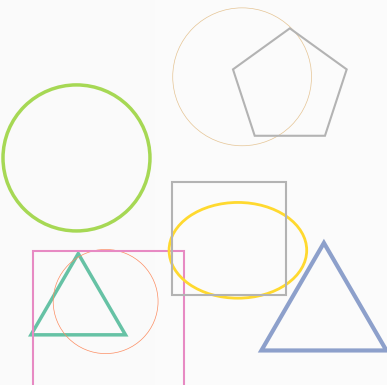[{"shape": "triangle", "thickness": 2.5, "radius": 0.7, "center": [0.202, 0.201]}, {"shape": "circle", "thickness": 0.5, "radius": 0.68, "center": [0.273, 0.217]}, {"shape": "triangle", "thickness": 3, "radius": 0.93, "center": [0.836, 0.183]}, {"shape": "square", "thickness": 1.5, "radius": 0.98, "center": [0.28, 0.154]}, {"shape": "circle", "thickness": 2.5, "radius": 0.95, "center": [0.197, 0.59]}, {"shape": "oval", "thickness": 2, "radius": 0.89, "center": [0.614, 0.35]}, {"shape": "circle", "thickness": 0.5, "radius": 0.9, "center": [0.625, 0.8]}, {"shape": "pentagon", "thickness": 1.5, "radius": 0.77, "center": [0.748, 0.772]}, {"shape": "square", "thickness": 1.5, "radius": 0.73, "center": [0.59, 0.381]}]